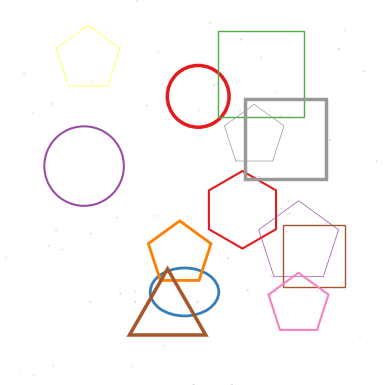[{"shape": "hexagon", "thickness": 1.5, "radius": 0.5, "center": [0.63, 0.455]}, {"shape": "circle", "thickness": 2.5, "radius": 0.4, "center": [0.515, 0.75]}, {"shape": "oval", "thickness": 2, "radius": 0.44, "center": [0.479, 0.242]}, {"shape": "square", "thickness": 1, "radius": 0.56, "center": [0.678, 0.809]}, {"shape": "circle", "thickness": 1.5, "radius": 0.52, "center": [0.218, 0.569]}, {"shape": "pentagon", "thickness": 0.5, "radius": 0.55, "center": [0.776, 0.37]}, {"shape": "pentagon", "thickness": 2, "radius": 0.43, "center": [0.467, 0.341]}, {"shape": "pentagon", "thickness": 0.5, "radius": 0.44, "center": [0.229, 0.847]}, {"shape": "square", "thickness": 1, "radius": 0.4, "center": [0.815, 0.334]}, {"shape": "triangle", "thickness": 2.5, "radius": 0.57, "center": [0.435, 0.187]}, {"shape": "pentagon", "thickness": 1.5, "radius": 0.41, "center": [0.775, 0.209]}, {"shape": "pentagon", "thickness": 0.5, "radius": 0.41, "center": [0.66, 0.648]}, {"shape": "square", "thickness": 2.5, "radius": 0.52, "center": [0.741, 0.639]}]